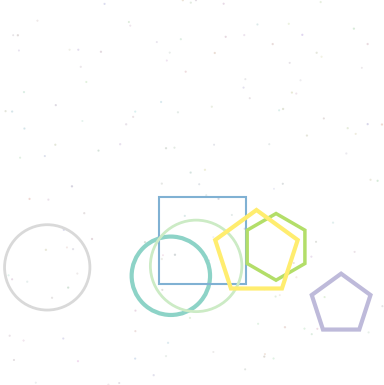[{"shape": "circle", "thickness": 3, "radius": 0.51, "center": [0.444, 0.284]}, {"shape": "pentagon", "thickness": 3, "radius": 0.4, "center": [0.886, 0.209]}, {"shape": "square", "thickness": 1.5, "radius": 0.56, "center": [0.527, 0.376]}, {"shape": "hexagon", "thickness": 2.5, "radius": 0.43, "center": [0.717, 0.359]}, {"shape": "circle", "thickness": 2, "radius": 0.55, "center": [0.123, 0.306]}, {"shape": "circle", "thickness": 2, "radius": 0.59, "center": [0.509, 0.309]}, {"shape": "pentagon", "thickness": 3, "radius": 0.56, "center": [0.666, 0.342]}]